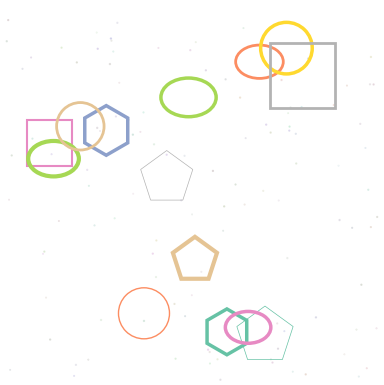[{"shape": "hexagon", "thickness": 2.5, "radius": 0.3, "center": [0.589, 0.138]}, {"shape": "pentagon", "thickness": 0.5, "radius": 0.38, "center": [0.688, 0.128]}, {"shape": "oval", "thickness": 2, "radius": 0.31, "center": [0.674, 0.84]}, {"shape": "circle", "thickness": 1, "radius": 0.33, "center": [0.374, 0.186]}, {"shape": "hexagon", "thickness": 2.5, "radius": 0.32, "center": [0.276, 0.661]}, {"shape": "oval", "thickness": 2.5, "radius": 0.3, "center": [0.644, 0.15]}, {"shape": "square", "thickness": 1.5, "radius": 0.29, "center": [0.128, 0.629]}, {"shape": "oval", "thickness": 2.5, "radius": 0.36, "center": [0.49, 0.747]}, {"shape": "oval", "thickness": 3, "radius": 0.33, "center": [0.139, 0.588]}, {"shape": "circle", "thickness": 2.5, "radius": 0.33, "center": [0.744, 0.875]}, {"shape": "pentagon", "thickness": 3, "radius": 0.3, "center": [0.506, 0.325]}, {"shape": "circle", "thickness": 2, "radius": 0.31, "center": [0.209, 0.672]}, {"shape": "pentagon", "thickness": 0.5, "radius": 0.36, "center": [0.433, 0.538]}, {"shape": "square", "thickness": 2, "radius": 0.42, "center": [0.786, 0.805]}]